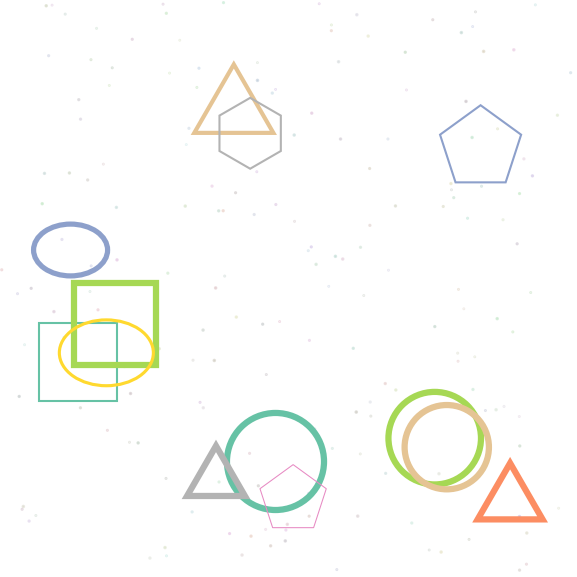[{"shape": "circle", "thickness": 3, "radius": 0.42, "center": [0.477, 0.2]}, {"shape": "square", "thickness": 1, "radius": 0.34, "center": [0.135, 0.373]}, {"shape": "triangle", "thickness": 3, "radius": 0.32, "center": [0.883, 0.132]}, {"shape": "oval", "thickness": 2.5, "radius": 0.32, "center": [0.122, 0.566]}, {"shape": "pentagon", "thickness": 1, "radius": 0.37, "center": [0.832, 0.743]}, {"shape": "pentagon", "thickness": 0.5, "radius": 0.3, "center": [0.508, 0.134]}, {"shape": "square", "thickness": 3, "radius": 0.36, "center": [0.199, 0.438]}, {"shape": "circle", "thickness": 3, "radius": 0.4, "center": [0.753, 0.24]}, {"shape": "oval", "thickness": 1.5, "radius": 0.41, "center": [0.184, 0.388]}, {"shape": "triangle", "thickness": 2, "radius": 0.4, "center": [0.405, 0.809]}, {"shape": "circle", "thickness": 3, "radius": 0.36, "center": [0.774, 0.225]}, {"shape": "hexagon", "thickness": 1, "radius": 0.31, "center": [0.433, 0.768]}, {"shape": "triangle", "thickness": 3, "radius": 0.29, "center": [0.374, 0.169]}]